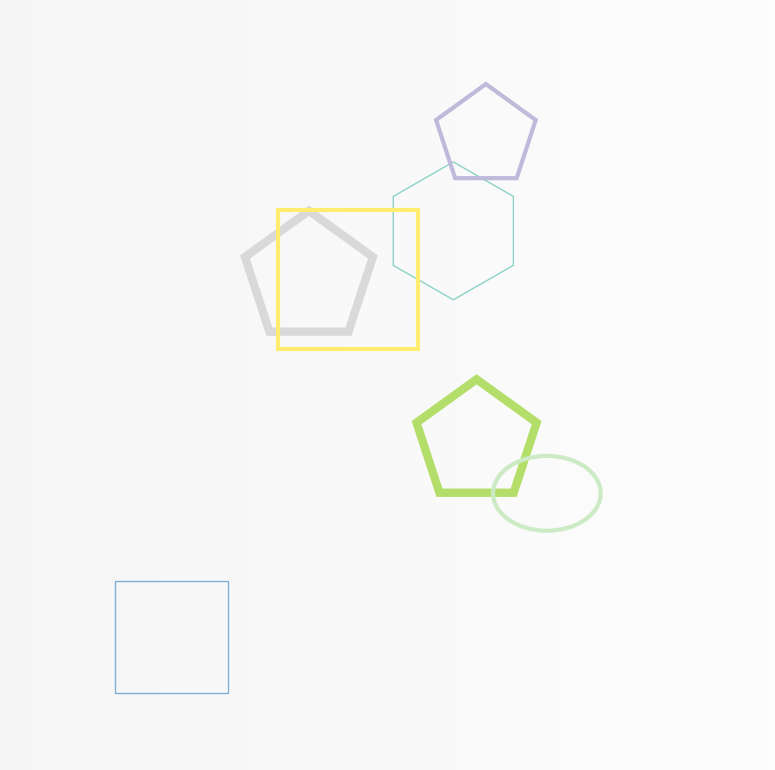[{"shape": "hexagon", "thickness": 0.5, "radius": 0.45, "center": [0.585, 0.7]}, {"shape": "pentagon", "thickness": 1.5, "radius": 0.34, "center": [0.627, 0.823]}, {"shape": "square", "thickness": 0.5, "radius": 0.36, "center": [0.221, 0.173]}, {"shape": "pentagon", "thickness": 3, "radius": 0.41, "center": [0.615, 0.426]}, {"shape": "pentagon", "thickness": 3, "radius": 0.43, "center": [0.399, 0.639]}, {"shape": "oval", "thickness": 1.5, "radius": 0.35, "center": [0.706, 0.359]}, {"shape": "square", "thickness": 1.5, "radius": 0.45, "center": [0.449, 0.638]}]